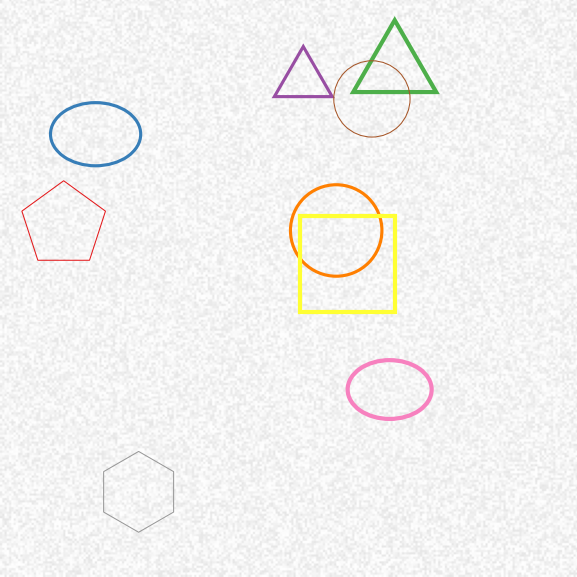[{"shape": "pentagon", "thickness": 0.5, "radius": 0.38, "center": [0.11, 0.61]}, {"shape": "oval", "thickness": 1.5, "radius": 0.39, "center": [0.166, 0.767]}, {"shape": "triangle", "thickness": 2, "radius": 0.41, "center": [0.684, 0.881]}, {"shape": "triangle", "thickness": 1.5, "radius": 0.29, "center": [0.525, 0.861]}, {"shape": "circle", "thickness": 1.5, "radius": 0.4, "center": [0.582, 0.6]}, {"shape": "square", "thickness": 2, "radius": 0.41, "center": [0.602, 0.542]}, {"shape": "circle", "thickness": 0.5, "radius": 0.33, "center": [0.644, 0.828]}, {"shape": "oval", "thickness": 2, "radius": 0.36, "center": [0.675, 0.325]}, {"shape": "hexagon", "thickness": 0.5, "radius": 0.35, "center": [0.24, 0.147]}]